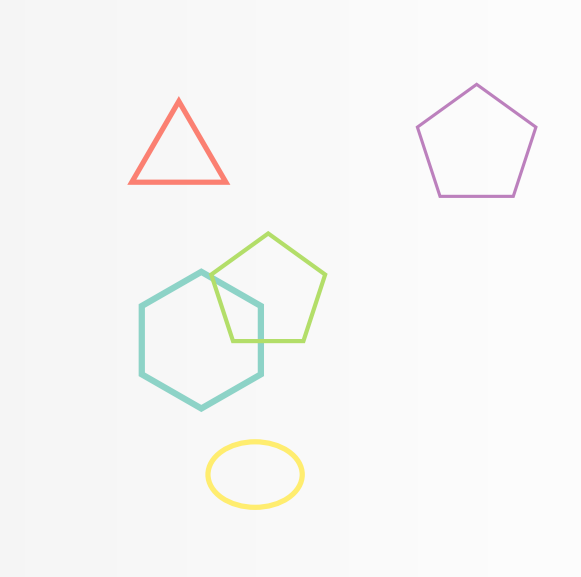[{"shape": "hexagon", "thickness": 3, "radius": 0.59, "center": [0.346, 0.41]}, {"shape": "triangle", "thickness": 2.5, "radius": 0.47, "center": [0.308, 0.73]}, {"shape": "pentagon", "thickness": 2, "radius": 0.52, "center": [0.461, 0.492]}, {"shape": "pentagon", "thickness": 1.5, "radius": 0.54, "center": [0.82, 0.746]}, {"shape": "oval", "thickness": 2.5, "radius": 0.41, "center": [0.439, 0.177]}]